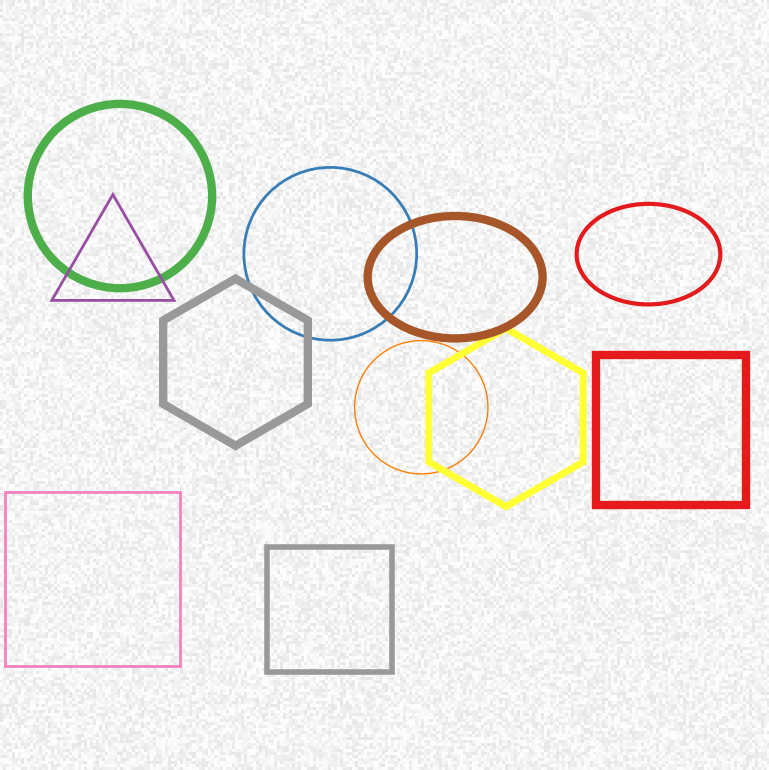[{"shape": "square", "thickness": 3, "radius": 0.49, "center": [0.872, 0.442]}, {"shape": "oval", "thickness": 1.5, "radius": 0.47, "center": [0.842, 0.67]}, {"shape": "circle", "thickness": 1, "radius": 0.56, "center": [0.429, 0.67]}, {"shape": "circle", "thickness": 3, "radius": 0.6, "center": [0.156, 0.745]}, {"shape": "triangle", "thickness": 1, "radius": 0.46, "center": [0.147, 0.656]}, {"shape": "circle", "thickness": 0.5, "radius": 0.43, "center": [0.547, 0.471]}, {"shape": "hexagon", "thickness": 2.5, "radius": 0.58, "center": [0.657, 0.458]}, {"shape": "oval", "thickness": 3, "radius": 0.57, "center": [0.591, 0.64]}, {"shape": "square", "thickness": 1, "radius": 0.57, "center": [0.12, 0.248]}, {"shape": "hexagon", "thickness": 3, "radius": 0.54, "center": [0.306, 0.53]}, {"shape": "square", "thickness": 2, "radius": 0.41, "center": [0.428, 0.208]}]